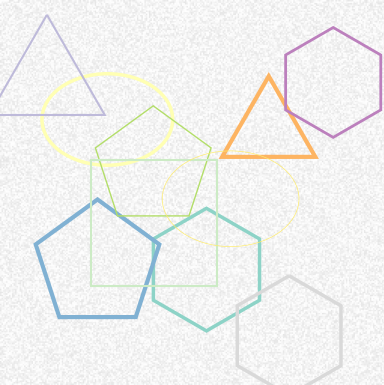[{"shape": "hexagon", "thickness": 2.5, "radius": 0.8, "center": [0.536, 0.3]}, {"shape": "oval", "thickness": 2.5, "radius": 0.85, "center": [0.279, 0.69]}, {"shape": "triangle", "thickness": 1.5, "radius": 0.87, "center": [0.122, 0.788]}, {"shape": "pentagon", "thickness": 3, "radius": 0.84, "center": [0.253, 0.313]}, {"shape": "triangle", "thickness": 3, "radius": 0.7, "center": [0.698, 0.662]}, {"shape": "pentagon", "thickness": 1, "radius": 0.79, "center": [0.398, 0.567]}, {"shape": "hexagon", "thickness": 2.5, "radius": 0.78, "center": [0.751, 0.128]}, {"shape": "hexagon", "thickness": 2, "radius": 0.71, "center": [0.865, 0.786]}, {"shape": "square", "thickness": 1.5, "radius": 0.82, "center": [0.4, 0.421]}, {"shape": "oval", "thickness": 0.5, "radius": 0.89, "center": [0.599, 0.484]}]